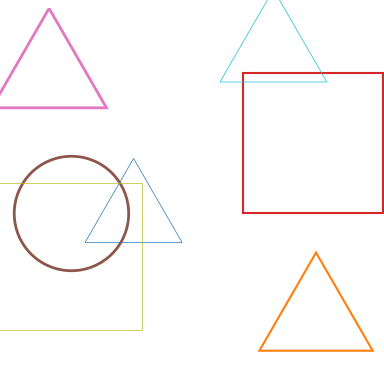[{"shape": "triangle", "thickness": 0.5, "radius": 0.73, "center": [0.347, 0.443]}, {"shape": "triangle", "thickness": 1.5, "radius": 0.85, "center": [0.821, 0.174]}, {"shape": "square", "thickness": 1.5, "radius": 0.91, "center": [0.814, 0.629]}, {"shape": "circle", "thickness": 2, "radius": 0.74, "center": [0.186, 0.445]}, {"shape": "triangle", "thickness": 2, "radius": 0.86, "center": [0.127, 0.806]}, {"shape": "square", "thickness": 0.5, "radius": 0.96, "center": [0.179, 0.334]}, {"shape": "triangle", "thickness": 0.5, "radius": 0.8, "center": [0.71, 0.867]}]